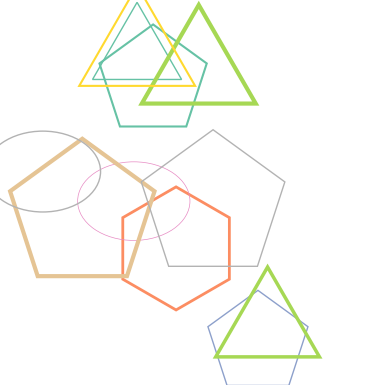[{"shape": "triangle", "thickness": 1, "radius": 0.67, "center": [0.356, 0.86]}, {"shape": "pentagon", "thickness": 1.5, "radius": 0.73, "center": [0.398, 0.79]}, {"shape": "hexagon", "thickness": 2, "radius": 0.8, "center": [0.457, 0.355]}, {"shape": "pentagon", "thickness": 1, "radius": 0.68, "center": [0.67, 0.109]}, {"shape": "oval", "thickness": 0.5, "radius": 0.73, "center": [0.348, 0.478]}, {"shape": "triangle", "thickness": 2.5, "radius": 0.78, "center": [0.695, 0.151]}, {"shape": "triangle", "thickness": 3, "radius": 0.85, "center": [0.516, 0.816]}, {"shape": "triangle", "thickness": 1.5, "radius": 0.87, "center": [0.356, 0.864]}, {"shape": "pentagon", "thickness": 3, "radius": 0.99, "center": [0.214, 0.442]}, {"shape": "pentagon", "thickness": 1, "radius": 0.98, "center": [0.553, 0.467]}, {"shape": "oval", "thickness": 1, "radius": 0.75, "center": [0.111, 0.554]}]